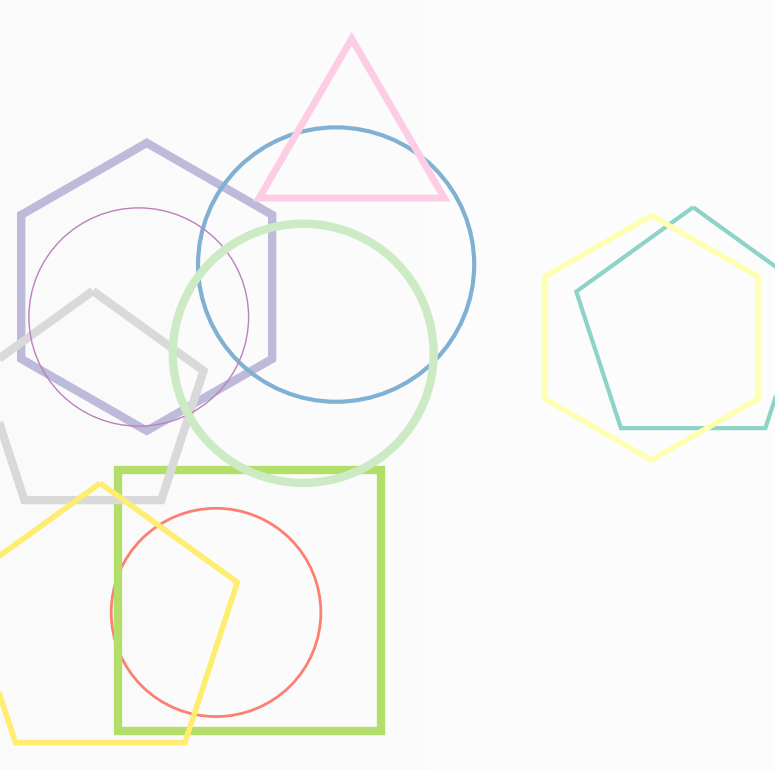[{"shape": "pentagon", "thickness": 1.5, "radius": 0.79, "center": [0.894, 0.572]}, {"shape": "hexagon", "thickness": 2, "radius": 0.79, "center": [0.841, 0.561]}, {"shape": "hexagon", "thickness": 3, "radius": 0.93, "center": [0.189, 0.627]}, {"shape": "circle", "thickness": 1, "radius": 0.68, "center": [0.279, 0.205]}, {"shape": "circle", "thickness": 1.5, "radius": 0.89, "center": [0.434, 0.656]}, {"shape": "square", "thickness": 3, "radius": 0.85, "center": [0.321, 0.22]}, {"shape": "triangle", "thickness": 2.5, "radius": 0.69, "center": [0.454, 0.812]}, {"shape": "pentagon", "thickness": 3, "radius": 0.75, "center": [0.12, 0.472]}, {"shape": "circle", "thickness": 0.5, "radius": 0.71, "center": [0.179, 0.588]}, {"shape": "circle", "thickness": 3, "radius": 0.84, "center": [0.391, 0.541]}, {"shape": "pentagon", "thickness": 2, "radius": 0.93, "center": [0.129, 0.186]}]